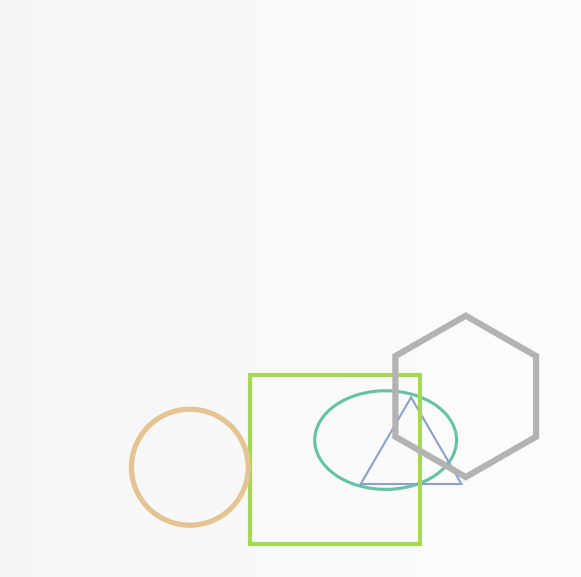[{"shape": "oval", "thickness": 1.5, "radius": 0.61, "center": [0.663, 0.237]}, {"shape": "triangle", "thickness": 1, "radius": 0.5, "center": [0.707, 0.211]}, {"shape": "square", "thickness": 2, "radius": 0.73, "center": [0.577, 0.204]}, {"shape": "circle", "thickness": 2.5, "radius": 0.5, "center": [0.327, 0.19]}, {"shape": "hexagon", "thickness": 3, "radius": 0.7, "center": [0.801, 0.313]}]